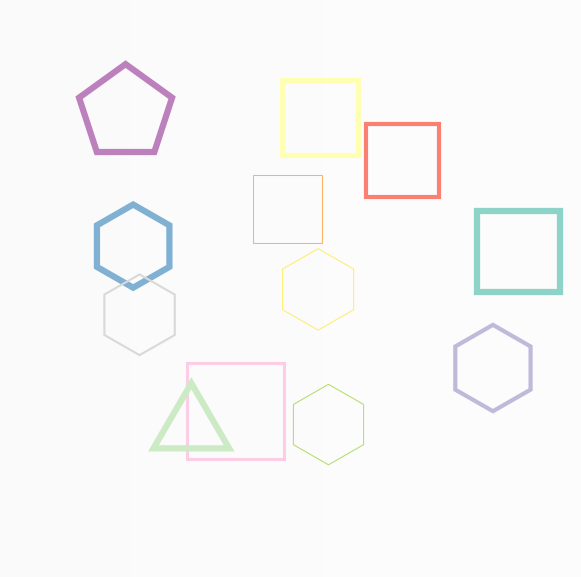[{"shape": "square", "thickness": 3, "radius": 0.35, "center": [0.892, 0.564]}, {"shape": "square", "thickness": 2.5, "radius": 0.33, "center": [0.551, 0.796]}, {"shape": "hexagon", "thickness": 2, "radius": 0.37, "center": [0.848, 0.362]}, {"shape": "square", "thickness": 2, "radius": 0.31, "center": [0.692, 0.721]}, {"shape": "hexagon", "thickness": 3, "radius": 0.36, "center": [0.229, 0.573]}, {"shape": "square", "thickness": 0.5, "radius": 0.3, "center": [0.494, 0.637]}, {"shape": "hexagon", "thickness": 0.5, "radius": 0.35, "center": [0.565, 0.264]}, {"shape": "square", "thickness": 1.5, "radius": 0.41, "center": [0.405, 0.288]}, {"shape": "hexagon", "thickness": 1, "radius": 0.35, "center": [0.24, 0.454]}, {"shape": "pentagon", "thickness": 3, "radius": 0.42, "center": [0.216, 0.804]}, {"shape": "triangle", "thickness": 3, "radius": 0.38, "center": [0.329, 0.26]}, {"shape": "hexagon", "thickness": 0.5, "radius": 0.35, "center": [0.547, 0.498]}]